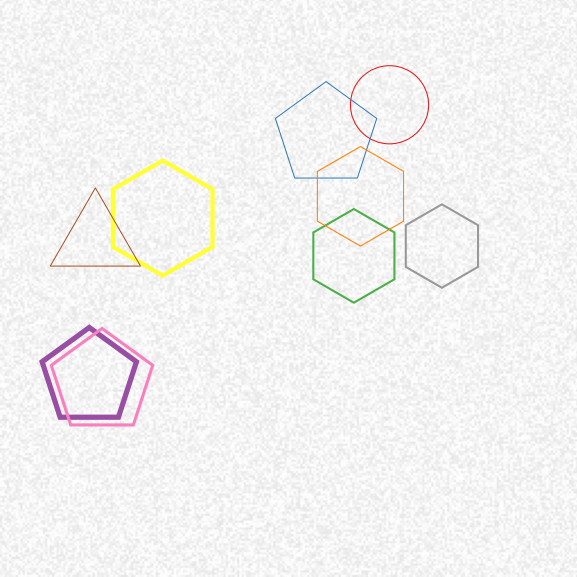[{"shape": "circle", "thickness": 0.5, "radius": 0.34, "center": [0.675, 0.818]}, {"shape": "pentagon", "thickness": 0.5, "radius": 0.46, "center": [0.565, 0.766]}, {"shape": "hexagon", "thickness": 1, "radius": 0.41, "center": [0.613, 0.556]}, {"shape": "pentagon", "thickness": 2.5, "radius": 0.43, "center": [0.155, 0.346]}, {"shape": "hexagon", "thickness": 0.5, "radius": 0.43, "center": [0.624, 0.659]}, {"shape": "hexagon", "thickness": 2, "radius": 0.5, "center": [0.282, 0.622]}, {"shape": "triangle", "thickness": 0.5, "radius": 0.45, "center": [0.165, 0.584]}, {"shape": "pentagon", "thickness": 1.5, "radius": 0.46, "center": [0.177, 0.338]}, {"shape": "hexagon", "thickness": 1, "radius": 0.36, "center": [0.765, 0.573]}]